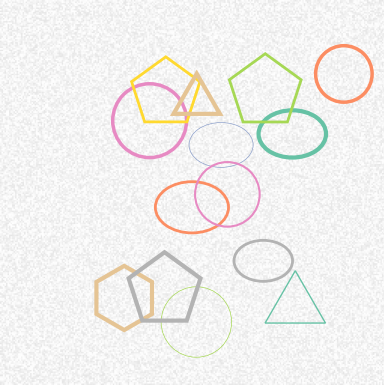[{"shape": "triangle", "thickness": 1, "radius": 0.45, "center": [0.767, 0.206]}, {"shape": "oval", "thickness": 3, "radius": 0.44, "center": [0.759, 0.652]}, {"shape": "oval", "thickness": 2, "radius": 0.48, "center": [0.499, 0.462]}, {"shape": "circle", "thickness": 2.5, "radius": 0.37, "center": [0.893, 0.808]}, {"shape": "oval", "thickness": 0.5, "radius": 0.42, "center": [0.574, 0.624]}, {"shape": "circle", "thickness": 1.5, "radius": 0.42, "center": [0.591, 0.495]}, {"shape": "circle", "thickness": 2.5, "radius": 0.48, "center": [0.389, 0.687]}, {"shape": "pentagon", "thickness": 2, "radius": 0.49, "center": [0.689, 0.762]}, {"shape": "circle", "thickness": 0.5, "radius": 0.46, "center": [0.51, 0.164]}, {"shape": "pentagon", "thickness": 2, "radius": 0.47, "center": [0.431, 0.759]}, {"shape": "triangle", "thickness": 3, "radius": 0.35, "center": [0.511, 0.739]}, {"shape": "hexagon", "thickness": 3, "radius": 0.42, "center": [0.323, 0.226]}, {"shape": "oval", "thickness": 2, "radius": 0.38, "center": [0.684, 0.322]}, {"shape": "pentagon", "thickness": 3, "radius": 0.49, "center": [0.427, 0.247]}]